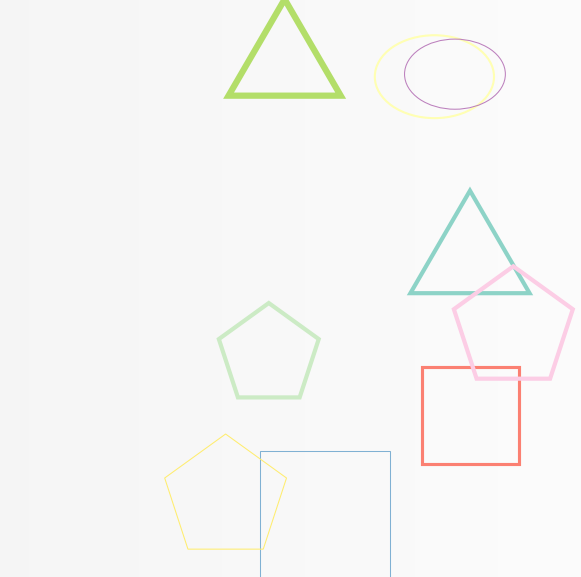[{"shape": "triangle", "thickness": 2, "radius": 0.59, "center": [0.809, 0.551]}, {"shape": "oval", "thickness": 1, "radius": 0.51, "center": [0.747, 0.866]}, {"shape": "square", "thickness": 1.5, "radius": 0.42, "center": [0.81, 0.279]}, {"shape": "square", "thickness": 0.5, "radius": 0.56, "center": [0.559, 0.106]}, {"shape": "triangle", "thickness": 3, "radius": 0.56, "center": [0.49, 0.889]}, {"shape": "pentagon", "thickness": 2, "radius": 0.54, "center": [0.883, 0.43]}, {"shape": "oval", "thickness": 0.5, "radius": 0.43, "center": [0.783, 0.871]}, {"shape": "pentagon", "thickness": 2, "radius": 0.45, "center": [0.462, 0.384]}, {"shape": "pentagon", "thickness": 0.5, "radius": 0.55, "center": [0.388, 0.137]}]